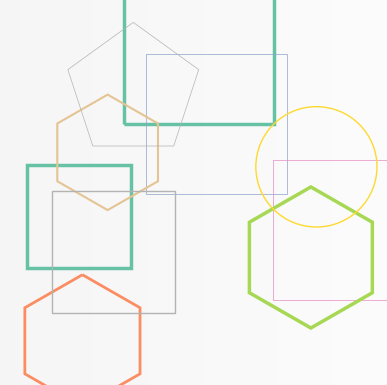[{"shape": "square", "thickness": 2.5, "radius": 0.67, "center": [0.205, 0.437]}, {"shape": "square", "thickness": 2.5, "radius": 0.97, "center": [0.515, 0.871]}, {"shape": "hexagon", "thickness": 2, "radius": 0.86, "center": [0.213, 0.115]}, {"shape": "square", "thickness": 0.5, "radius": 0.91, "center": [0.558, 0.678]}, {"shape": "square", "thickness": 0.5, "radius": 0.91, "center": [0.888, 0.403]}, {"shape": "hexagon", "thickness": 2.5, "radius": 0.92, "center": [0.802, 0.331]}, {"shape": "circle", "thickness": 1, "radius": 0.78, "center": [0.817, 0.567]}, {"shape": "hexagon", "thickness": 1.5, "radius": 0.75, "center": [0.278, 0.604]}, {"shape": "square", "thickness": 1, "radius": 0.79, "center": [0.293, 0.344]}, {"shape": "pentagon", "thickness": 0.5, "radius": 0.89, "center": [0.344, 0.764]}]